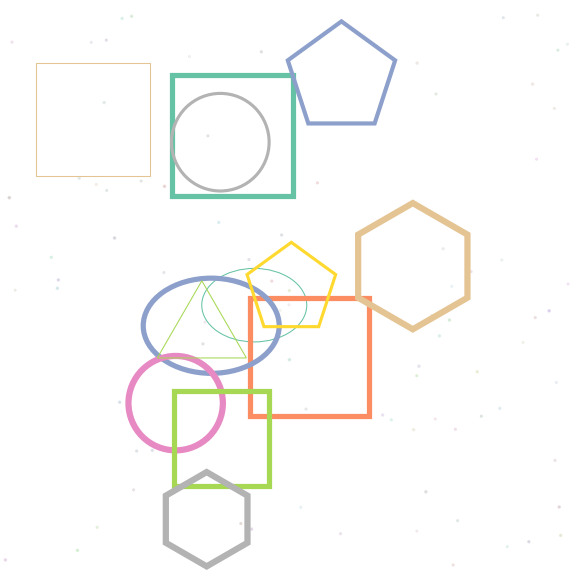[{"shape": "square", "thickness": 2.5, "radius": 0.53, "center": [0.402, 0.765]}, {"shape": "oval", "thickness": 0.5, "radius": 0.45, "center": [0.44, 0.471]}, {"shape": "square", "thickness": 2.5, "radius": 0.51, "center": [0.536, 0.381]}, {"shape": "oval", "thickness": 2.5, "radius": 0.59, "center": [0.366, 0.435]}, {"shape": "pentagon", "thickness": 2, "radius": 0.49, "center": [0.591, 0.864]}, {"shape": "circle", "thickness": 3, "radius": 0.41, "center": [0.304, 0.301]}, {"shape": "square", "thickness": 2.5, "radius": 0.41, "center": [0.383, 0.24]}, {"shape": "triangle", "thickness": 0.5, "radius": 0.45, "center": [0.35, 0.424]}, {"shape": "pentagon", "thickness": 1.5, "radius": 0.4, "center": [0.504, 0.499]}, {"shape": "hexagon", "thickness": 3, "radius": 0.55, "center": [0.715, 0.538]}, {"shape": "square", "thickness": 0.5, "radius": 0.49, "center": [0.161, 0.792]}, {"shape": "hexagon", "thickness": 3, "radius": 0.41, "center": [0.358, 0.1]}, {"shape": "circle", "thickness": 1.5, "radius": 0.42, "center": [0.382, 0.753]}]